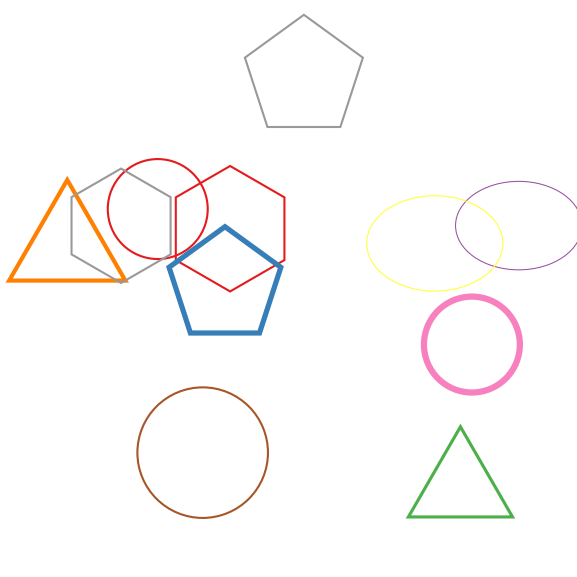[{"shape": "circle", "thickness": 1, "radius": 0.43, "center": [0.273, 0.637]}, {"shape": "hexagon", "thickness": 1, "radius": 0.54, "center": [0.398, 0.603]}, {"shape": "pentagon", "thickness": 2.5, "radius": 0.51, "center": [0.39, 0.505]}, {"shape": "triangle", "thickness": 1.5, "radius": 0.52, "center": [0.797, 0.156]}, {"shape": "oval", "thickness": 0.5, "radius": 0.55, "center": [0.898, 0.608]}, {"shape": "triangle", "thickness": 2, "radius": 0.58, "center": [0.116, 0.571]}, {"shape": "oval", "thickness": 0.5, "radius": 0.59, "center": [0.753, 0.578]}, {"shape": "circle", "thickness": 1, "radius": 0.57, "center": [0.351, 0.215]}, {"shape": "circle", "thickness": 3, "radius": 0.42, "center": [0.817, 0.403]}, {"shape": "pentagon", "thickness": 1, "radius": 0.54, "center": [0.526, 0.866]}, {"shape": "hexagon", "thickness": 1, "radius": 0.5, "center": [0.21, 0.608]}]